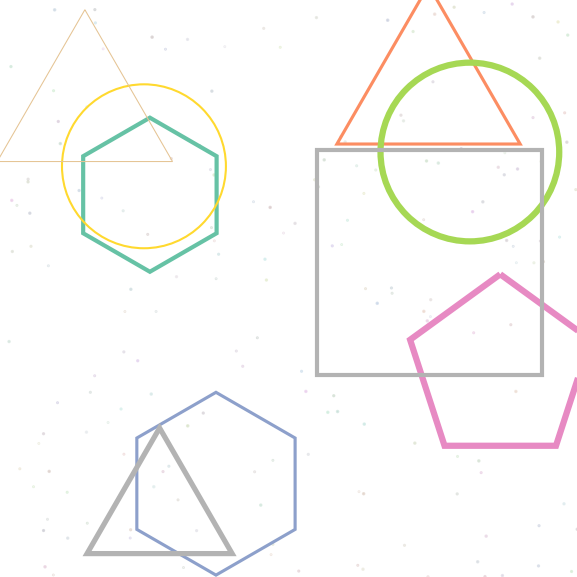[{"shape": "hexagon", "thickness": 2, "radius": 0.67, "center": [0.26, 0.662]}, {"shape": "triangle", "thickness": 1.5, "radius": 0.92, "center": [0.742, 0.841]}, {"shape": "hexagon", "thickness": 1.5, "radius": 0.79, "center": [0.374, 0.162]}, {"shape": "pentagon", "thickness": 3, "radius": 0.82, "center": [0.866, 0.36]}, {"shape": "circle", "thickness": 3, "radius": 0.77, "center": [0.814, 0.736]}, {"shape": "circle", "thickness": 1, "radius": 0.71, "center": [0.249, 0.711]}, {"shape": "triangle", "thickness": 0.5, "radius": 0.88, "center": [0.147, 0.807]}, {"shape": "square", "thickness": 2, "radius": 0.97, "center": [0.744, 0.545]}, {"shape": "triangle", "thickness": 2.5, "radius": 0.73, "center": [0.276, 0.113]}]